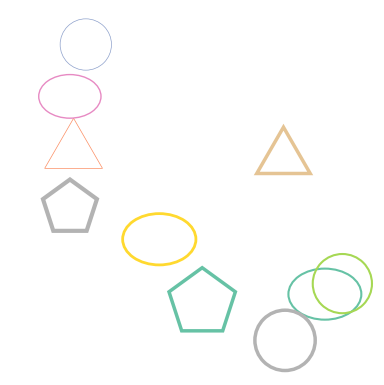[{"shape": "oval", "thickness": 1.5, "radius": 0.47, "center": [0.844, 0.236]}, {"shape": "pentagon", "thickness": 2.5, "radius": 0.45, "center": [0.525, 0.214]}, {"shape": "triangle", "thickness": 0.5, "radius": 0.43, "center": [0.191, 0.606]}, {"shape": "circle", "thickness": 0.5, "radius": 0.33, "center": [0.223, 0.884]}, {"shape": "oval", "thickness": 1, "radius": 0.4, "center": [0.181, 0.75]}, {"shape": "circle", "thickness": 1.5, "radius": 0.38, "center": [0.889, 0.263]}, {"shape": "oval", "thickness": 2, "radius": 0.48, "center": [0.414, 0.379]}, {"shape": "triangle", "thickness": 2.5, "radius": 0.4, "center": [0.736, 0.589]}, {"shape": "pentagon", "thickness": 3, "radius": 0.37, "center": [0.182, 0.46]}, {"shape": "circle", "thickness": 2.5, "radius": 0.39, "center": [0.74, 0.116]}]